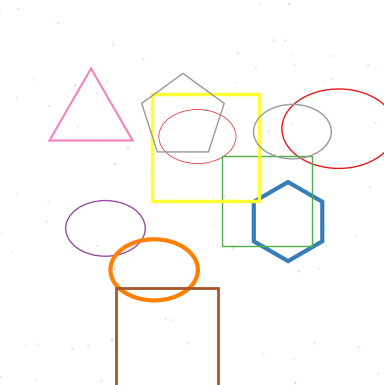[{"shape": "oval", "thickness": 1, "radius": 0.74, "center": [0.88, 0.666]}, {"shape": "oval", "thickness": 0.5, "radius": 0.5, "center": [0.513, 0.645]}, {"shape": "hexagon", "thickness": 3, "radius": 0.51, "center": [0.748, 0.424]}, {"shape": "square", "thickness": 1, "radius": 0.58, "center": [0.694, 0.478]}, {"shape": "oval", "thickness": 1, "radius": 0.52, "center": [0.274, 0.407]}, {"shape": "oval", "thickness": 3, "radius": 0.57, "center": [0.4, 0.299]}, {"shape": "square", "thickness": 2.5, "radius": 0.7, "center": [0.533, 0.616]}, {"shape": "square", "thickness": 2, "radius": 0.66, "center": [0.434, 0.121]}, {"shape": "triangle", "thickness": 1.5, "radius": 0.62, "center": [0.237, 0.697]}, {"shape": "oval", "thickness": 1, "radius": 0.51, "center": [0.76, 0.658]}, {"shape": "pentagon", "thickness": 1, "radius": 0.56, "center": [0.475, 0.697]}]